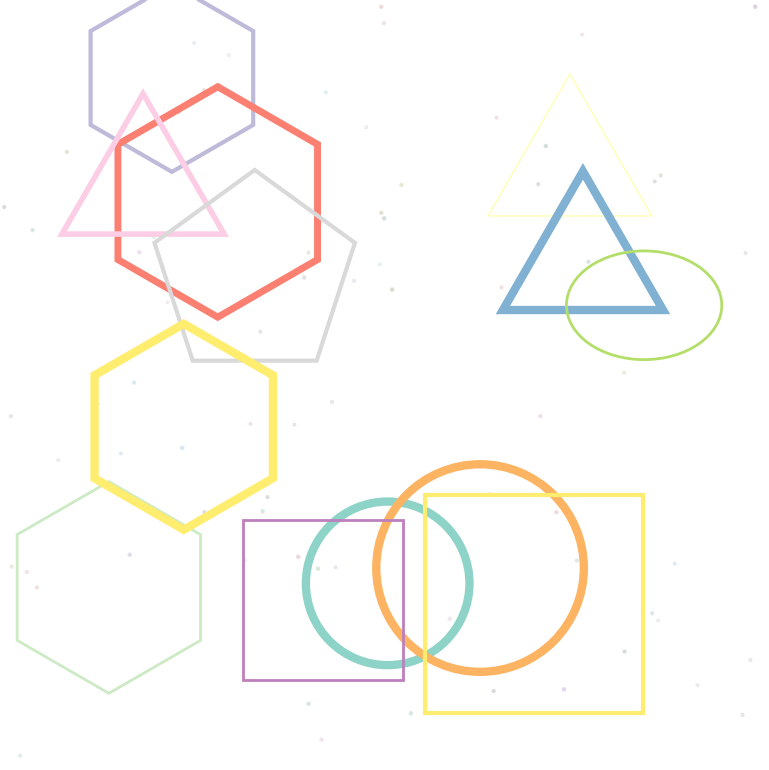[{"shape": "circle", "thickness": 3, "radius": 0.53, "center": [0.503, 0.242]}, {"shape": "triangle", "thickness": 0.5, "radius": 0.61, "center": [0.74, 0.781]}, {"shape": "hexagon", "thickness": 1.5, "radius": 0.61, "center": [0.223, 0.899]}, {"shape": "hexagon", "thickness": 2.5, "radius": 0.75, "center": [0.283, 0.738]}, {"shape": "triangle", "thickness": 3, "radius": 0.6, "center": [0.757, 0.657]}, {"shape": "circle", "thickness": 3, "radius": 0.67, "center": [0.623, 0.262]}, {"shape": "oval", "thickness": 1, "radius": 0.5, "center": [0.837, 0.604]}, {"shape": "triangle", "thickness": 2, "radius": 0.61, "center": [0.186, 0.757]}, {"shape": "pentagon", "thickness": 1.5, "radius": 0.68, "center": [0.331, 0.642]}, {"shape": "square", "thickness": 1, "radius": 0.52, "center": [0.42, 0.221]}, {"shape": "hexagon", "thickness": 1, "radius": 0.69, "center": [0.141, 0.237]}, {"shape": "hexagon", "thickness": 3, "radius": 0.67, "center": [0.239, 0.446]}, {"shape": "square", "thickness": 1.5, "radius": 0.71, "center": [0.694, 0.216]}]